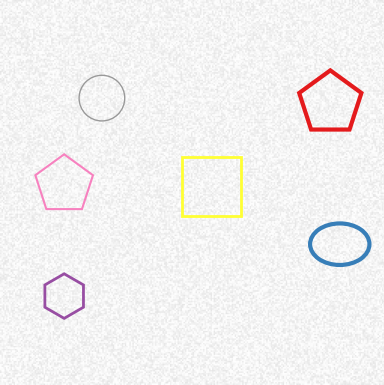[{"shape": "pentagon", "thickness": 3, "radius": 0.42, "center": [0.858, 0.732]}, {"shape": "oval", "thickness": 3, "radius": 0.39, "center": [0.883, 0.366]}, {"shape": "hexagon", "thickness": 2, "radius": 0.29, "center": [0.167, 0.231]}, {"shape": "square", "thickness": 2, "radius": 0.38, "center": [0.55, 0.516]}, {"shape": "pentagon", "thickness": 1.5, "radius": 0.39, "center": [0.167, 0.521]}, {"shape": "circle", "thickness": 1, "radius": 0.3, "center": [0.265, 0.745]}]